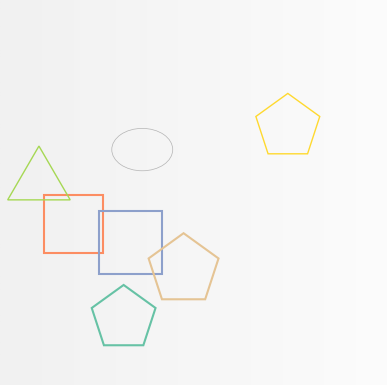[{"shape": "pentagon", "thickness": 1.5, "radius": 0.43, "center": [0.319, 0.173]}, {"shape": "square", "thickness": 1.5, "radius": 0.38, "center": [0.19, 0.418]}, {"shape": "square", "thickness": 1.5, "radius": 0.41, "center": [0.338, 0.369]}, {"shape": "triangle", "thickness": 1, "radius": 0.47, "center": [0.1, 0.527]}, {"shape": "pentagon", "thickness": 1, "radius": 0.43, "center": [0.743, 0.671]}, {"shape": "pentagon", "thickness": 1.5, "radius": 0.47, "center": [0.474, 0.299]}, {"shape": "oval", "thickness": 0.5, "radius": 0.39, "center": [0.367, 0.611]}]